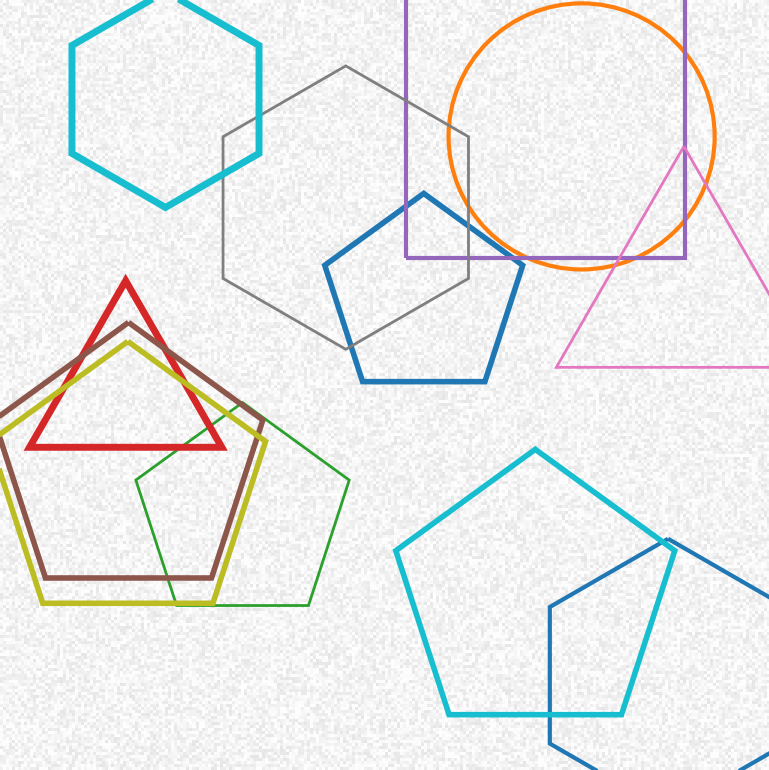[{"shape": "pentagon", "thickness": 2, "radius": 0.68, "center": [0.55, 0.614]}, {"shape": "hexagon", "thickness": 1.5, "radius": 0.89, "center": [0.868, 0.123]}, {"shape": "circle", "thickness": 1.5, "radius": 0.86, "center": [0.755, 0.823]}, {"shape": "pentagon", "thickness": 1, "radius": 0.73, "center": [0.315, 0.331]}, {"shape": "triangle", "thickness": 2.5, "radius": 0.72, "center": [0.163, 0.491]}, {"shape": "square", "thickness": 1.5, "radius": 0.91, "center": [0.708, 0.847]}, {"shape": "pentagon", "thickness": 2, "radius": 0.92, "center": [0.167, 0.398]}, {"shape": "triangle", "thickness": 1, "radius": 0.96, "center": [0.888, 0.619]}, {"shape": "hexagon", "thickness": 1, "radius": 0.92, "center": [0.449, 0.73]}, {"shape": "pentagon", "thickness": 2, "radius": 0.94, "center": [0.166, 0.369]}, {"shape": "pentagon", "thickness": 2, "radius": 0.95, "center": [0.695, 0.226]}, {"shape": "hexagon", "thickness": 2.5, "radius": 0.7, "center": [0.215, 0.871]}]